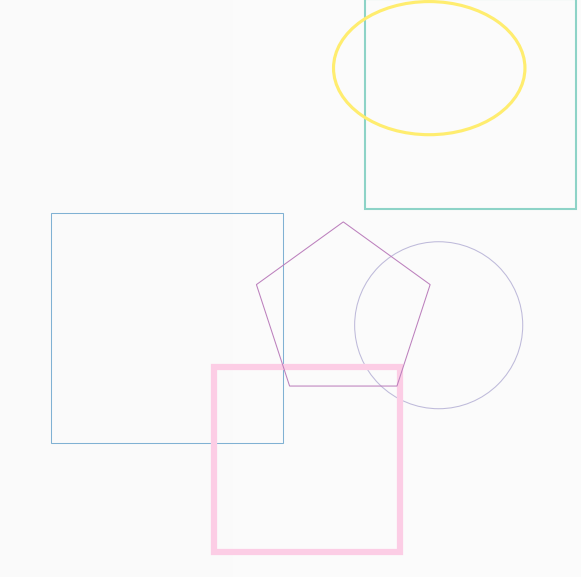[{"shape": "square", "thickness": 1, "radius": 0.91, "center": [0.809, 0.819]}, {"shape": "circle", "thickness": 0.5, "radius": 0.72, "center": [0.755, 0.436]}, {"shape": "square", "thickness": 0.5, "radius": 1.0, "center": [0.287, 0.431]}, {"shape": "square", "thickness": 3, "radius": 0.8, "center": [0.528, 0.203]}, {"shape": "pentagon", "thickness": 0.5, "radius": 0.79, "center": [0.591, 0.458]}, {"shape": "oval", "thickness": 1.5, "radius": 0.82, "center": [0.738, 0.881]}]